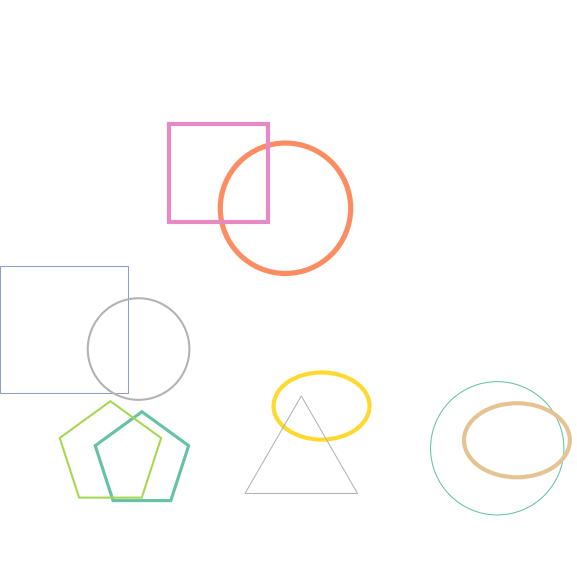[{"shape": "circle", "thickness": 0.5, "radius": 0.58, "center": [0.861, 0.223]}, {"shape": "pentagon", "thickness": 1.5, "radius": 0.43, "center": [0.246, 0.201]}, {"shape": "circle", "thickness": 2.5, "radius": 0.56, "center": [0.494, 0.639]}, {"shape": "square", "thickness": 0.5, "radius": 0.55, "center": [0.112, 0.429]}, {"shape": "square", "thickness": 2, "radius": 0.43, "center": [0.379, 0.7]}, {"shape": "pentagon", "thickness": 1, "radius": 0.46, "center": [0.191, 0.212]}, {"shape": "oval", "thickness": 2, "radius": 0.42, "center": [0.557, 0.296]}, {"shape": "oval", "thickness": 2, "radius": 0.46, "center": [0.895, 0.237]}, {"shape": "circle", "thickness": 1, "radius": 0.44, "center": [0.24, 0.395]}, {"shape": "triangle", "thickness": 0.5, "radius": 0.56, "center": [0.522, 0.201]}]